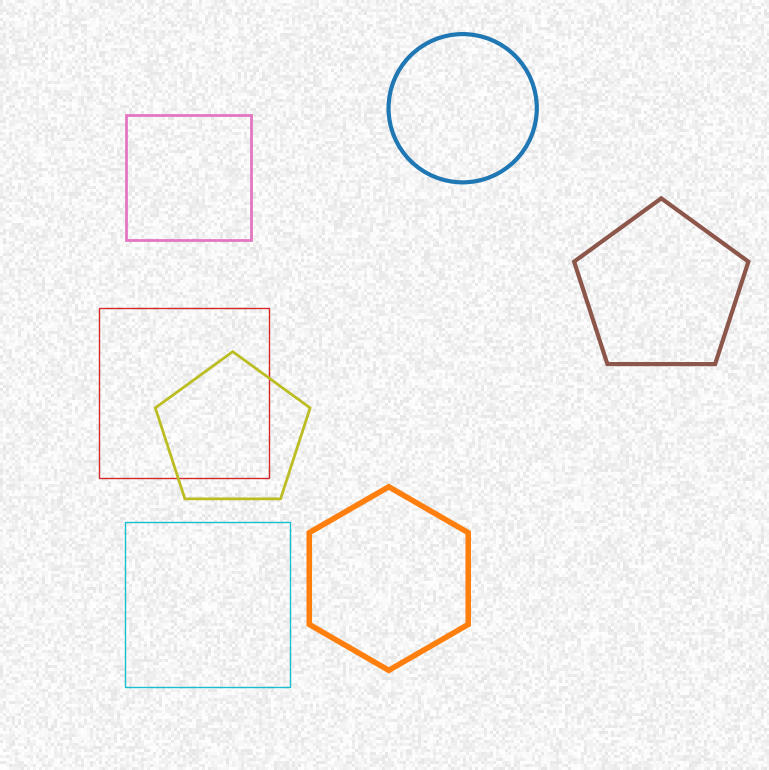[{"shape": "circle", "thickness": 1.5, "radius": 0.48, "center": [0.601, 0.859]}, {"shape": "hexagon", "thickness": 2, "radius": 0.6, "center": [0.505, 0.249]}, {"shape": "square", "thickness": 0.5, "radius": 0.55, "center": [0.239, 0.489]}, {"shape": "pentagon", "thickness": 1.5, "radius": 0.59, "center": [0.859, 0.623]}, {"shape": "square", "thickness": 1, "radius": 0.41, "center": [0.245, 0.769]}, {"shape": "pentagon", "thickness": 1, "radius": 0.53, "center": [0.302, 0.438]}, {"shape": "square", "thickness": 0.5, "radius": 0.54, "center": [0.269, 0.215]}]